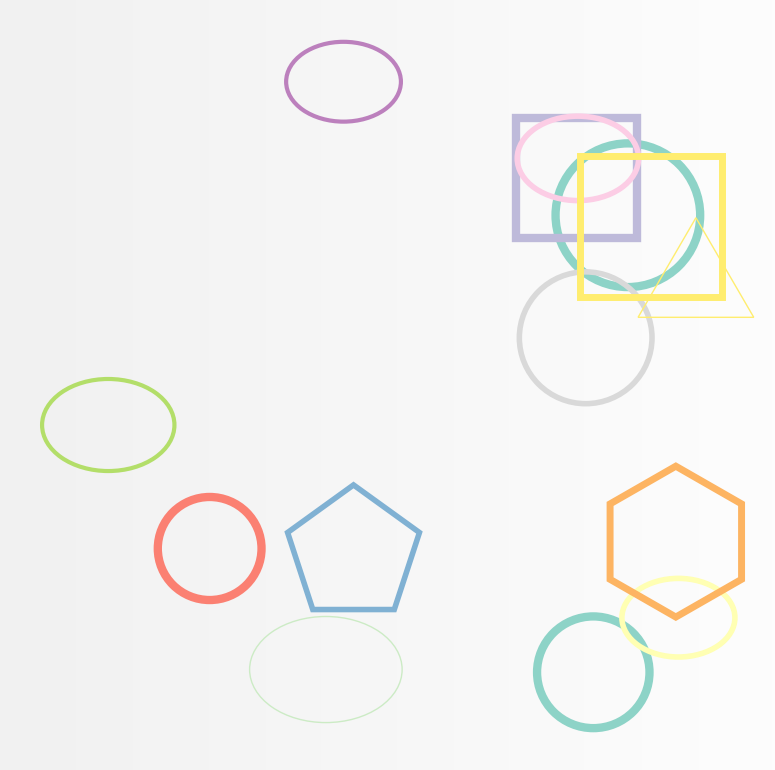[{"shape": "circle", "thickness": 3, "radius": 0.47, "center": [0.81, 0.72]}, {"shape": "circle", "thickness": 3, "radius": 0.36, "center": [0.766, 0.127]}, {"shape": "oval", "thickness": 2, "radius": 0.36, "center": [0.875, 0.198]}, {"shape": "square", "thickness": 3, "radius": 0.39, "center": [0.743, 0.769]}, {"shape": "circle", "thickness": 3, "radius": 0.33, "center": [0.271, 0.288]}, {"shape": "pentagon", "thickness": 2, "radius": 0.45, "center": [0.456, 0.281]}, {"shape": "hexagon", "thickness": 2.5, "radius": 0.49, "center": [0.872, 0.297]}, {"shape": "oval", "thickness": 1.5, "radius": 0.43, "center": [0.14, 0.448]}, {"shape": "oval", "thickness": 2, "radius": 0.39, "center": [0.746, 0.794]}, {"shape": "circle", "thickness": 2, "radius": 0.43, "center": [0.756, 0.561]}, {"shape": "oval", "thickness": 1.5, "radius": 0.37, "center": [0.443, 0.894]}, {"shape": "oval", "thickness": 0.5, "radius": 0.49, "center": [0.42, 0.13]}, {"shape": "triangle", "thickness": 0.5, "radius": 0.43, "center": [0.898, 0.631]}, {"shape": "square", "thickness": 2.5, "radius": 0.46, "center": [0.84, 0.706]}]